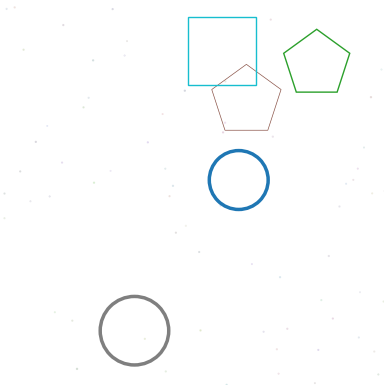[{"shape": "circle", "thickness": 2.5, "radius": 0.38, "center": [0.62, 0.532]}, {"shape": "pentagon", "thickness": 1, "radius": 0.45, "center": [0.823, 0.834]}, {"shape": "pentagon", "thickness": 0.5, "radius": 0.47, "center": [0.64, 0.738]}, {"shape": "circle", "thickness": 2.5, "radius": 0.44, "center": [0.349, 0.141]}, {"shape": "square", "thickness": 1, "radius": 0.44, "center": [0.576, 0.867]}]